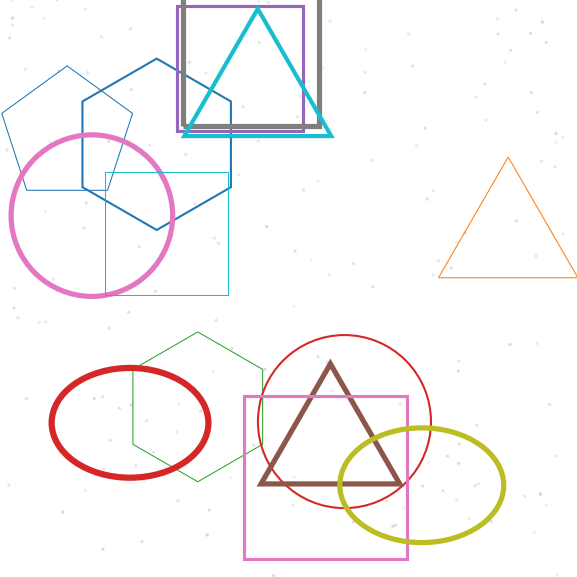[{"shape": "hexagon", "thickness": 1, "radius": 0.74, "center": [0.271, 0.749]}, {"shape": "pentagon", "thickness": 0.5, "radius": 0.6, "center": [0.116, 0.766]}, {"shape": "triangle", "thickness": 0.5, "radius": 0.7, "center": [0.88, 0.588]}, {"shape": "hexagon", "thickness": 0.5, "radius": 0.65, "center": [0.342, 0.295]}, {"shape": "circle", "thickness": 1, "radius": 0.75, "center": [0.596, 0.269]}, {"shape": "oval", "thickness": 3, "radius": 0.68, "center": [0.225, 0.267]}, {"shape": "square", "thickness": 1.5, "radius": 0.54, "center": [0.415, 0.881]}, {"shape": "triangle", "thickness": 2.5, "radius": 0.69, "center": [0.572, 0.231]}, {"shape": "circle", "thickness": 2.5, "radius": 0.7, "center": [0.159, 0.626]}, {"shape": "square", "thickness": 1.5, "radius": 0.71, "center": [0.563, 0.173]}, {"shape": "square", "thickness": 2.5, "radius": 0.59, "center": [0.434, 0.899]}, {"shape": "oval", "thickness": 2.5, "radius": 0.71, "center": [0.73, 0.159]}, {"shape": "triangle", "thickness": 2, "radius": 0.73, "center": [0.446, 0.837]}, {"shape": "square", "thickness": 0.5, "radius": 0.53, "center": [0.288, 0.595]}]